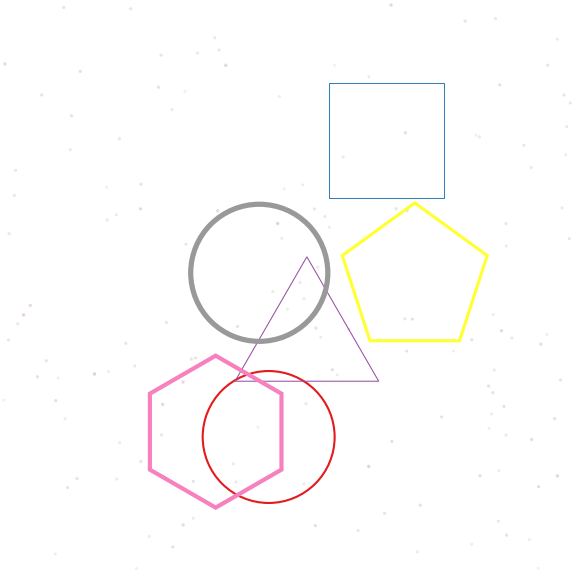[{"shape": "circle", "thickness": 1, "radius": 0.57, "center": [0.465, 0.242]}, {"shape": "square", "thickness": 0.5, "radius": 0.5, "center": [0.67, 0.756]}, {"shape": "triangle", "thickness": 0.5, "radius": 0.72, "center": [0.531, 0.411]}, {"shape": "pentagon", "thickness": 1.5, "radius": 0.66, "center": [0.718, 0.516]}, {"shape": "hexagon", "thickness": 2, "radius": 0.66, "center": [0.373, 0.252]}, {"shape": "circle", "thickness": 2.5, "radius": 0.59, "center": [0.449, 0.527]}]